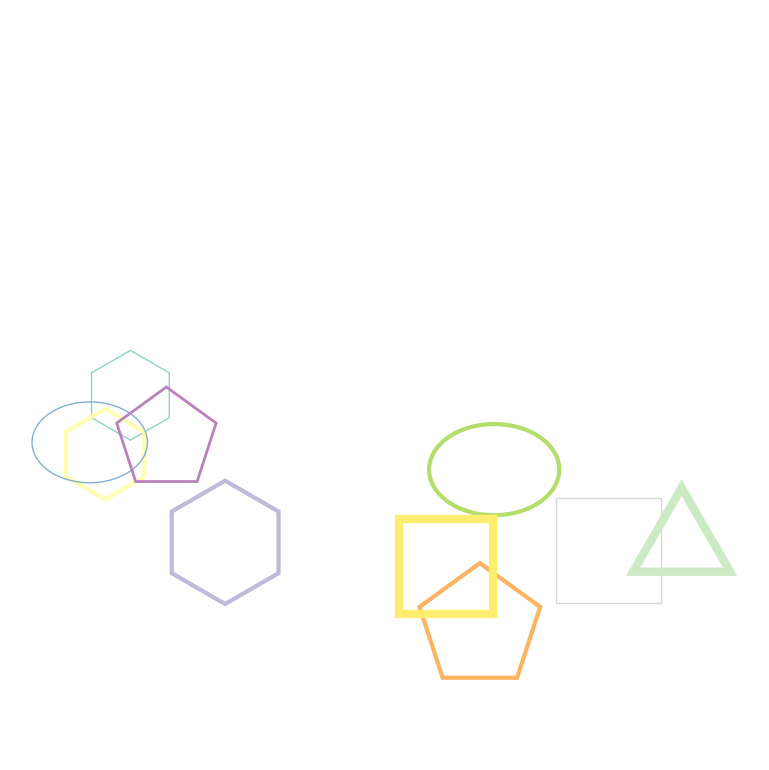[{"shape": "hexagon", "thickness": 0.5, "radius": 0.29, "center": [0.169, 0.487]}, {"shape": "hexagon", "thickness": 1.5, "radius": 0.29, "center": [0.137, 0.41]}, {"shape": "hexagon", "thickness": 1.5, "radius": 0.4, "center": [0.292, 0.296]}, {"shape": "oval", "thickness": 0.5, "radius": 0.37, "center": [0.117, 0.426]}, {"shape": "pentagon", "thickness": 1.5, "radius": 0.41, "center": [0.623, 0.186]}, {"shape": "oval", "thickness": 1.5, "radius": 0.42, "center": [0.642, 0.39]}, {"shape": "square", "thickness": 0.5, "radius": 0.34, "center": [0.79, 0.285]}, {"shape": "pentagon", "thickness": 1, "radius": 0.34, "center": [0.216, 0.43]}, {"shape": "triangle", "thickness": 3, "radius": 0.36, "center": [0.885, 0.294]}, {"shape": "square", "thickness": 3, "radius": 0.31, "center": [0.579, 0.264]}]